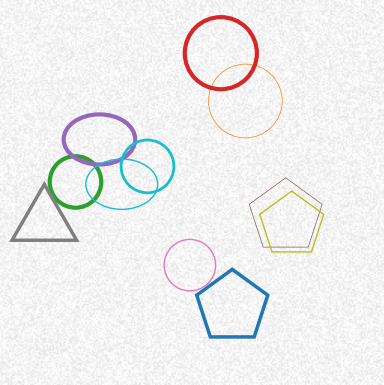[{"shape": "pentagon", "thickness": 2.5, "radius": 0.49, "center": [0.603, 0.203]}, {"shape": "circle", "thickness": 0.5, "radius": 0.48, "center": [0.637, 0.738]}, {"shape": "circle", "thickness": 3, "radius": 0.33, "center": [0.196, 0.527]}, {"shape": "circle", "thickness": 3, "radius": 0.47, "center": [0.574, 0.862]}, {"shape": "oval", "thickness": 3, "radius": 0.46, "center": [0.258, 0.638]}, {"shape": "pentagon", "thickness": 0.5, "radius": 0.5, "center": [0.742, 0.439]}, {"shape": "circle", "thickness": 1, "radius": 0.33, "center": [0.493, 0.311]}, {"shape": "triangle", "thickness": 2.5, "radius": 0.48, "center": [0.115, 0.424]}, {"shape": "pentagon", "thickness": 1, "radius": 0.44, "center": [0.758, 0.416]}, {"shape": "circle", "thickness": 2, "radius": 0.34, "center": [0.383, 0.568]}, {"shape": "oval", "thickness": 1, "radius": 0.47, "center": [0.316, 0.522]}]